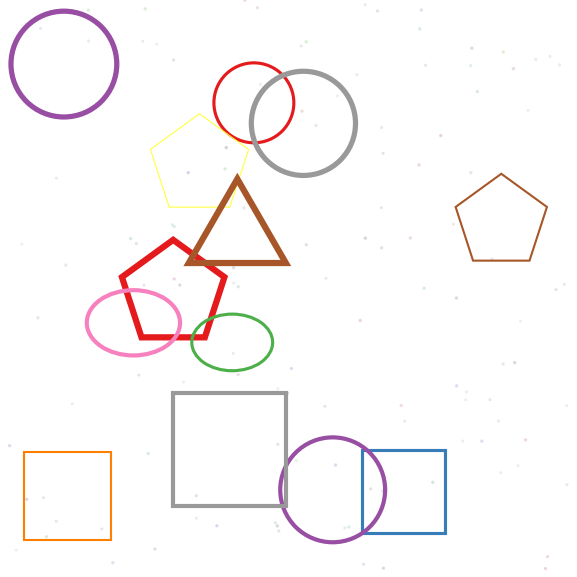[{"shape": "pentagon", "thickness": 3, "radius": 0.47, "center": [0.3, 0.49]}, {"shape": "circle", "thickness": 1.5, "radius": 0.35, "center": [0.44, 0.821]}, {"shape": "square", "thickness": 1.5, "radius": 0.36, "center": [0.698, 0.148]}, {"shape": "oval", "thickness": 1.5, "radius": 0.35, "center": [0.402, 0.406]}, {"shape": "circle", "thickness": 2.5, "radius": 0.46, "center": [0.111, 0.888]}, {"shape": "circle", "thickness": 2, "radius": 0.45, "center": [0.576, 0.151]}, {"shape": "square", "thickness": 1, "radius": 0.38, "center": [0.117, 0.141]}, {"shape": "pentagon", "thickness": 0.5, "radius": 0.45, "center": [0.345, 0.713]}, {"shape": "pentagon", "thickness": 1, "radius": 0.42, "center": [0.868, 0.615]}, {"shape": "triangle", "thickness": 3, "radius": 0.48, "center": [0.411, 0.592]}, {"shape": "oval", "thickness": 2, "radius": 0.4, "center": [0.231, 0.44]}, {"shape": "square", "thickness": 2, "radius": 0.49, "center": [0.398, 0.221]}, {"shape": "circle", "thickness": 2.5, "radius": 0.45, "center": [0.525, 0.786]}]